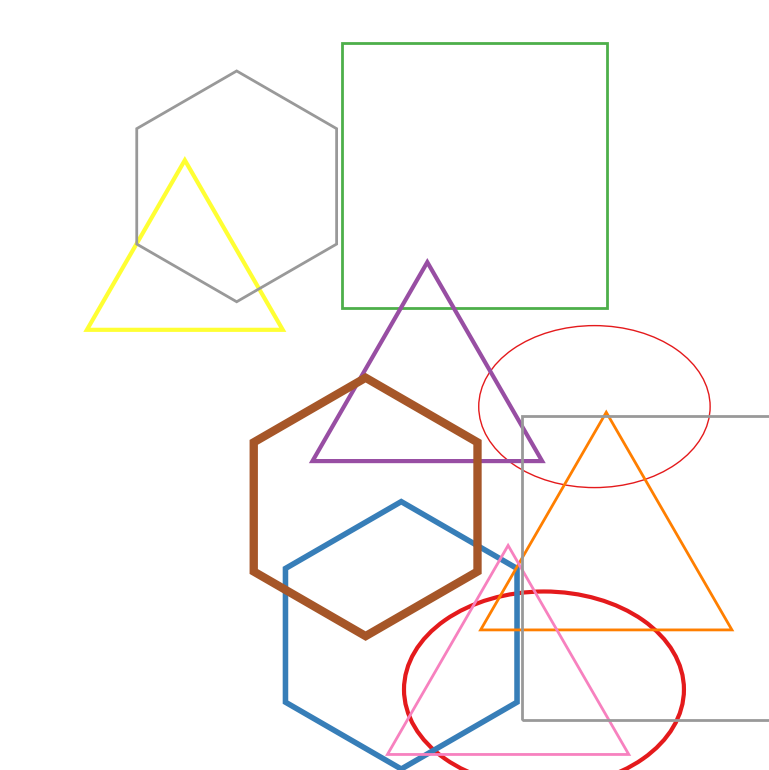[{"shape": "oval", "thickness": 0.5, "radius": 0.75, "center": [0.772, 0.472]}, {"shape": "oval", "thickness": 1.5, "radius": 0.91, "center": [0.706, 0.105]}, {"shape": "hexagon", "thickness": 2, "radius": 0.87, "center": [0.521, 0.175]}, {"shape": "square", "thickness": 1, "radius": 0.86, "center": [0.616, 0.772]}, {"shape": "triangle", "thickness": 1.5, "radius": 0.86, "center": [0.555, 0.487]}, {"shape": "triangle", "thickness": 1, "radius": 0.94, "center": [0.787, 0.276]}, {"shape": "triangle", "thickness": 1.5, "radius": 0.73, "center": [0.24, 0.645]}, {"shape": "hexagon", "thickness": 3, "radius": 0.84, "center": [0.475, 0.342]}, {"shape": "triangle", "thickness": 1, "radius": 0.9, "center": [0.66, 0.111]}, {"shape": "square", "thickness": 1, "radius": 0.99, "center": [0.876, 0.262]}, {"shape": "hexagon", "thickness": 1, "radius": 0.75, "center": [0.307, 0.758]}]